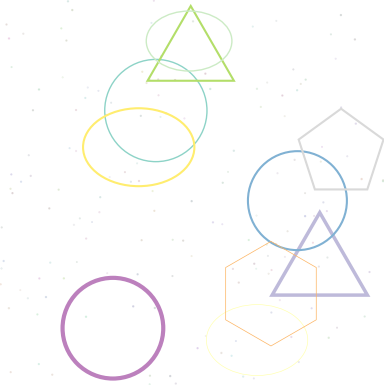[{"shape": "circle", "thickness": 1, "radius": 0.66, "center": [0.405, 0.713]}, {"shape": "oval", "thickness": 0.5, "radius": 0.66, "center": [0.668, 0.117]}, {"shape": "triangle", "thickness": 2.5, "radius": 0.71, "center": [0.831, 0.305]}, {"shape": "circle", "thickness": 1.5, "radius": 0.64, "center": [0.773, 0.479]}, {"shape": "hexagon", "thickness": 0.5, "radius": 0.68, "center": [0.704, 0.237]}, {"shape": "triangle", "thickness": 1.5, "radius": 0.65, "center": [0.495, 0.855]}, {"shape": "pentagon", "thickness": 1.5, "radius": 0.58, "center": [0.886, 0.602]}, {"shape": "circle", "thickness": 3, "radius": 0.65, "center": [0.293, 0.148]}, {"shape": "oval", "thickness": 1, "radius": 0.56, "center": [0.491, 0.893]}, {"shape": "oval", "thickness": 1.5, "radius": 0.72, "center": [0.36, 0.618]}]